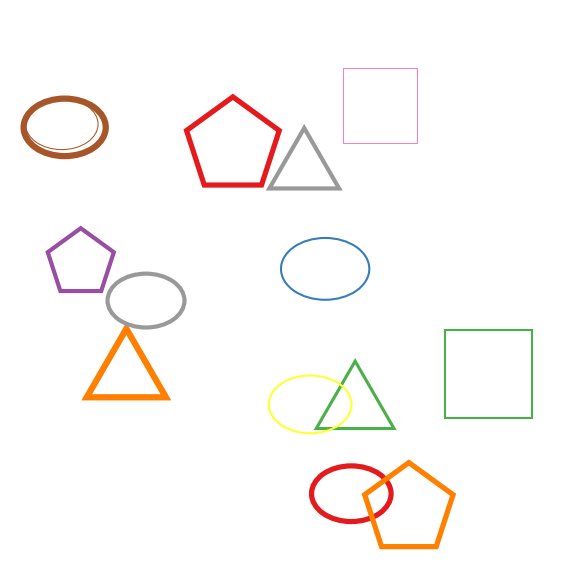[{"shape": "oval", "thickness": 2.5, "radius": 0.34, "center": [0.608, 0.144]}, {"shape": "pentagon", "thickness": 2.5, "radius": 0.42, "center": [0.403, 0.747]}, {"shape": "oval", "thickness": 1, "radius": 0.38, "center": [0.563, 0.534]}, {"shape": "triangle", "thickness": 1.5, "radius": 0.39, "center": [0.615, 0.296]}, {"shape": "square", "thickness": 1, "radius": 0.38, "center": [0.846, 0.352]}, {"shape": "pentagon", "thickness": 2, "radius": 0.3, "center": [0.14, 0.544]}, {"shape": "triangle", "thickness": 3, "radius": 0.4, "center": [0.219, 0.351]}, {"shape": "pentagon", "thickness": 2.5, "radius": 0.4, "center": [0.708, 0.118]}, {"shape": "oval", "thickness": 1, "radius": 0.36, "center": [0.537, 0.299]}, {"shape": "oval", "thickness": 0.5, "radius": 0.31, "center": [0.107, 0.784]}, {"shape": "oval", "thickness": 3, "radius": 0.36, "center": [0.112, 0.779]}, {"shape": "square", "thickness": 0.5, "radius": 0.32, "center": [0.658, 0.817]}, {"shape": "triangle", "thickness": 2, "radius": 0.35, "center": [0.527, 0.708]}, {"shape": "oval", "thickness": 2, "radius": 0.33, "center": [0.253, 0.479]}]